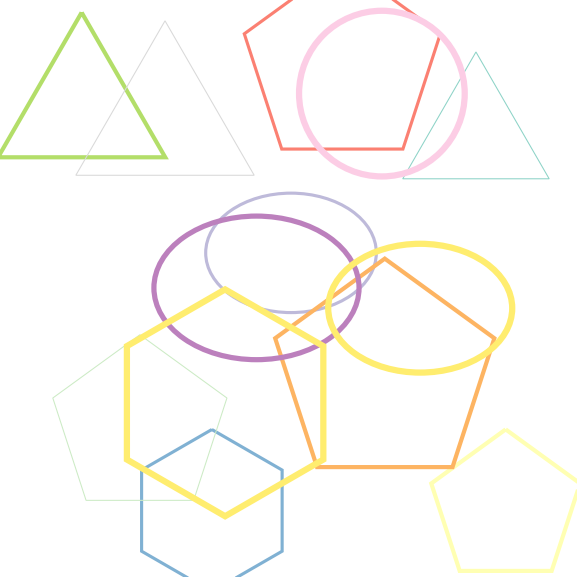[{"shape": "triangle", "thickness": 0.5, "radius": 0.73, "center": [0.824, 0.763]}, {"shape": "pentagon", "thickness": 2, "radius": 0.68, "center": [0.876, 0.12]}, {"shape": "oval", "thickness": 1.5, "radius": 0.74, "center": [0.504, 0.561]}, {"shape": "pentagon", "thickness": 1.5, "radius": 0.89, "center": [0.593, 0.885]}, {"shape": "hexagon", "thickness": 1.5, "radius": 0.7, "center": [0.367, 0.115]}, {"shape": "pentagon", "thickness": 2, "radius": 1.0, "center": [0.666, 0.352]}, {"shape": "triangle", "thickness": 2, "radius": 0.84, "center": [0.141, 0.81]}, {"shape": "circle", "thickness": 3, "radius": 0.72, "center": [0.661, 0.837]}, {"shape": "triangle", "thickness": 0.5, "radius": 0.89, "center": [0.286, 0.785]}, {"shape": "oval", "thickness": 2.5, "radius": 0.89, "center": [0.444, 0.501]}, {"shape": "pentagon", "thickness": 0.5, "radius": 0.79, "center": [0.242, 0.261]}, {"shape": "hexagon", "thickness": 3, "radius": 0.98, "center": [0.39, 0.302]}, {"shape": "oval", "thickness": 3, "radius": 0.8, "center": [0.728, 0.465]}]